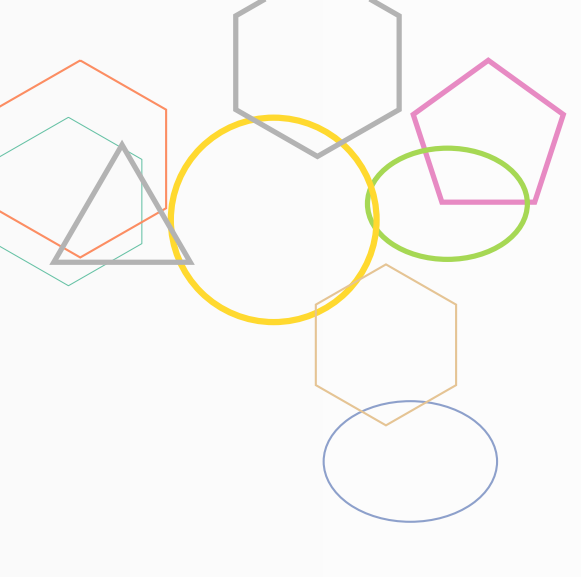[{"shape": "hexagon", "thickness": 0.5, "radius": 0.73, "center": [0.118, 0.65]}, {"shape": "hexagon", "thickness": 1, "radius": 0.85, "center": [0.138, 0.724]}, {"shape": "oval", "thickness": 1, "radius": 0.75, "center": [0.706, 0.2]}, {"shape": "pentagon", "thickness": 2.5, "radius": 0.68, "center": [0.84, 0.759]}, {"shape": "oval", "thickness": 2.5, "radius": 0.69, "center": [0.77, 0.646]}, {"shape": "circle", "thickness": 3, "radius": 0.88, "center": [0.471, 0.618]}, {"shape": "hexagon", "thickness": 1, "radius": 0.7, "center": [0.664, 0.402]}, {"shape": "hexagon", "thickness": 2.5, "radius": 0.81, "center": [0.546, 0.891]}, {"shape": "triangle", "thickness": 2.5, "radius": 0.68, "center": [0.21, 0.613]}]